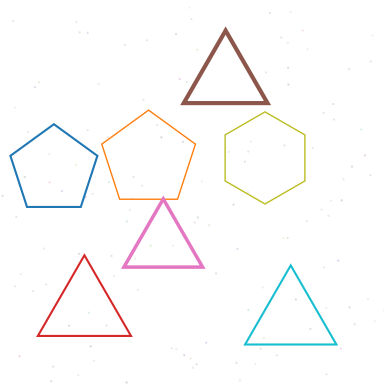[{"shape": "pentagon", "thickness": 1.5, "radius": 0.59, "center": [0.14, 0.559]}, {"shape": "pentagon", "thickness": 1, "radius": 0.64, "center": [0.386, 0.586]}, {"shape": "triangle", "thickness": 1.5, "radius": 0.7, "center": [0.219, 0.197]}, {"shape": "triangle", "thickness": 3, "radius": 0.63, "center": [0.586, 0.795]}, {"shape": "triangle", "thickness": 2.5, "radius": 0.59, "center": [0.424, 0.365]}, {"shape": "hexagon", "thickness": 1, "radius": 0.6, "center": [0.688, 0.59]}, {"shape": "triangle", "thickness": 1.5, "radius": 0.68, "center": [0.755, 0.174]}]